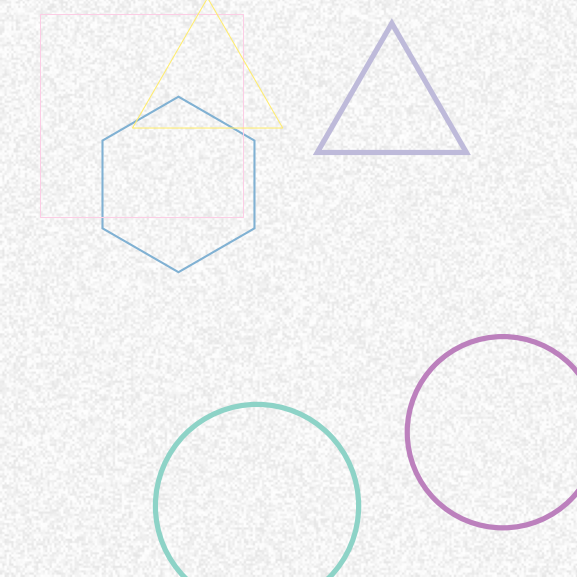[{"shape": "circle", "thickness": 2.5, "radius": 0.88, "center": [0.445, 0.123]}, {"shape": "triangle", "thickness": 2.5, "radius": 0.75, "center": [0.679, 0.81]}, {"shape": "hexagon", "thickness": 1, "radius": 0.76, "center": [0.309, 0.68]}, {"shape": "square", "thickness": 0.5, "radius": 0.88, "center": [0.245, 0.799]}, {"shape": "circle", "thickness": 2.5, "radius": 0.83, "center": [0.871, 0.251]}, {"shape": "triangle", "thickness": 0.5, "radius": 0.75, "center": [0.36, 0.853]}]